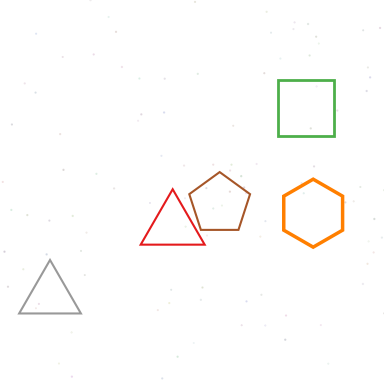[{"shape": "triangle", "thickness": 1.5, "radius": 0.48, "center": [0.449, 0.412]}, {"shape": "square", "thickness": 2, "radius": 0.36, "center": [0.795, 0.719]}, {"shape": "hexagon", "thickness": 2.5, "radius": 0.44, "center": [0.813, 0.446]}, {"shape": "pentagon", "thickness": 1.5, "radius": 0.42, "center": [0.571, 0.47]}, {"shape": "triangle", "thickness": 1.5, "radius": 0.46, "center": [0.13, 0.232]}]